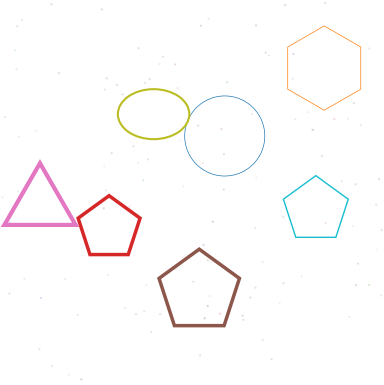[{"shape": "circle", "thickness": 0.5, "radius": 0.52, "center": [0.584, 0.647]}, {"shape": "hexagon", "thickness": 0.5, "radius": 0.55, "center": [0.842, 0.823]}, {"shape": "pentagon", "thickness": 2.5, "radius": 0.42, "center": [0.283, 0.407]}, {"shape": "pentagon", "thickness": 2.5, "radius": 0.55, "center": [0.518, 0.243]}, {"shape": "triangle", "thickness": 3, "radius": 0.53, "center": [0.104, 0.469]}, {"shape": "oval", "thickness": 1.5, "radius": 0.46, "center": [0.399, 0.703]}, {"shape": "pentagon", "thickness": 1, "radius": 0.44, "center": [0.82, 0.455]}]